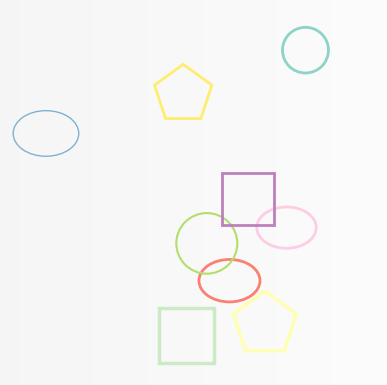[{"shape": "circle", "thickness": 2, "radius": 0.3, "center": [0.788, 0.87]}, {"shape": "pentagon", "thickness": 2.5, "radius": 0.43, "center": [0.683, 0.158]}, {"shape": "oval", "thickness": 2, "radius": 0.39, "center": [0.592, 0.271]}, {"shape": "oval", "thickness": 1, "radius": 0.42, "center": [0.119, 0.653]}, {"shape": "circle", "thickness": 1.5, "radius": 0.39, "center": [0.534, 0.368]}, {"shape": "oval", "thickness": 2, "radius": 0.38, "center": [0.739, 0.409]}, {"shape": "square", "thickness": 2, "radius": 0.33, "center": [0.64, 0.483]}, {"shape": "square", "thickness": 2.5, "radius": 0.36, "center": [0.482, 0.129]}, {"shape": "pentagon", "thickness": 2, "radius": 0.39, "center": [0.473, 0.755]}]